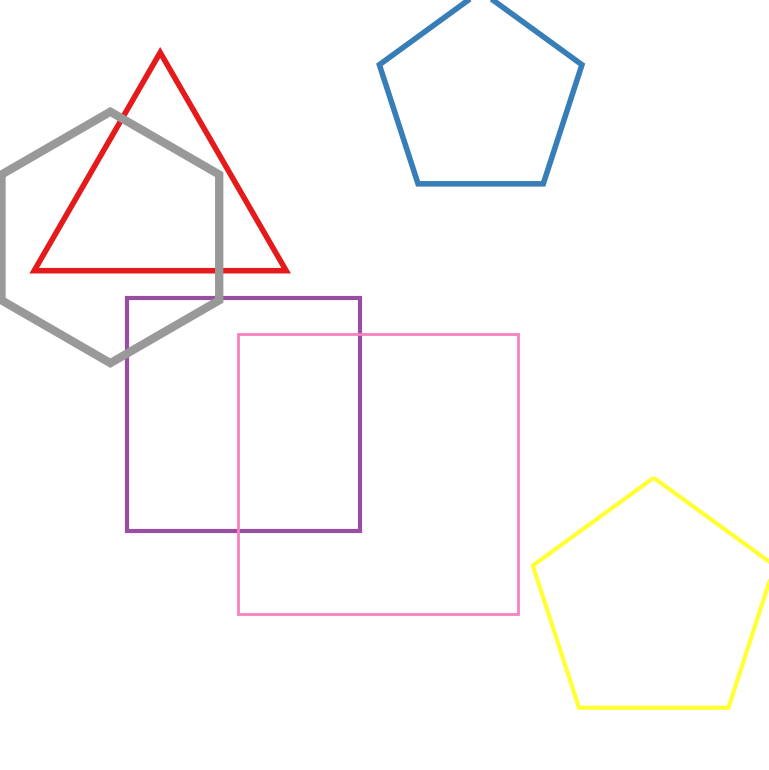[{"shape": "triangle", "thickness": 2, "radius": 0.94, "center": [0.208, 0.743]}, {"shape": "pentagon", "thickness": 2, "radius": 0.69, "center": [0.624, 0.873]}, {"shape": "square", "thickness": 1.5, "radius": 0.76, "center": [0.316, 0.462]}, {"shape": "pentagon", "thickness": 1.5, "radius": 0.83, "center": [0.849, 0.214]}, {"shape": "square", "thickness": 1, "radius": 0.91, "center": [0.491, 0.384]}, {"shape": "hexagon", "thickness": 3, "radius": 0.82, "center": [0.143, 0.692]}]